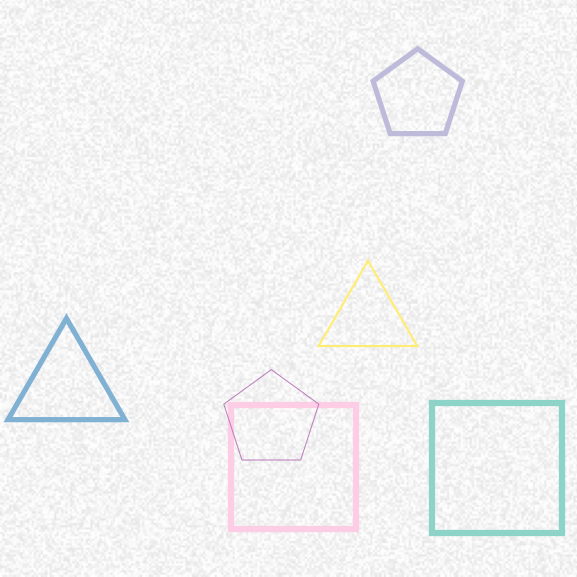[{"shape": "square", "thickness": 3, "radius": 0.56, "center": [0.86, 0.189]}, {"shape": "pentagon", "thickness": 2.5, "radius": 0.41, "center": [0.723, 0.833]}, {"shape": "triangle", "thickness": 2.5, "radius": 0.58, "center": [0.115, 0.331]}, {"shape": "square", "thickness": 3, "radius": 0.54, "center": [0.508, 0.191]}, {"shape": "pentagon", "thickness": 0.5, "radius": 0.43, "center": [0.47, 0.273]}, {"shape": "triangle", "thickness": 1, "radius": 0.49, "center": [0.637, 0.449]}]